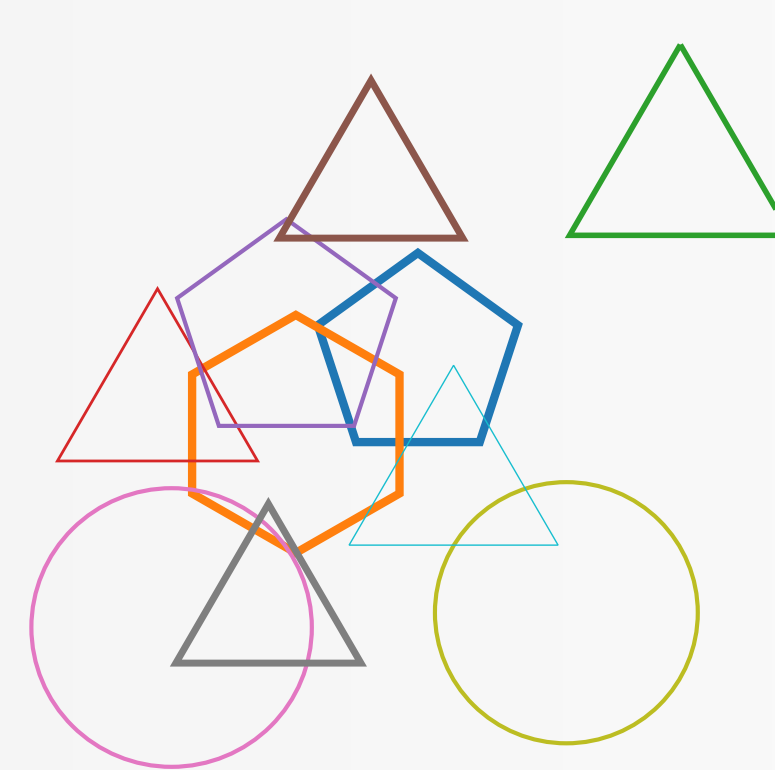[{"shape": "pentagon", "thickness": 3, "radius": 0.68, "center": [0.539, 0.536]}, {"shape": "hexagon", "thickness": 3, "radius": 0.77, "center": [0.382, 0.436]}, {"shape": "triangle", "thickness": 2, "radius": 0.83, "center": [0.878, 0.777]}, {"shape": "triangle", "thickness": 1, "radius": 0.75, "center": [0.203, 0.476]}, {"shape": "pentagon", "thickness": 1.5, "radius": 0.74, "center": [0.37, 0.567]}, {"shape": "triangle", "thickness": 2.5, "radius": 0.68, "center": [0.479, 0.759]}, {"shape": "circle", "thickness": 1.5, "radius": 0.9, "center": [0.221, 0.185]}, {"shape": "triangle", "thickness": 2.5, "radius": 0.69, "center": [0.346, 0.208]}, {"shape": "circle", "thickness": 1.5, "radius": 0.85, "center": [0.731, 0.204]}, {"shape": "triangle", "thickness": 0.5, "radius": 0.78, "center": [0.585, 0.37]}]